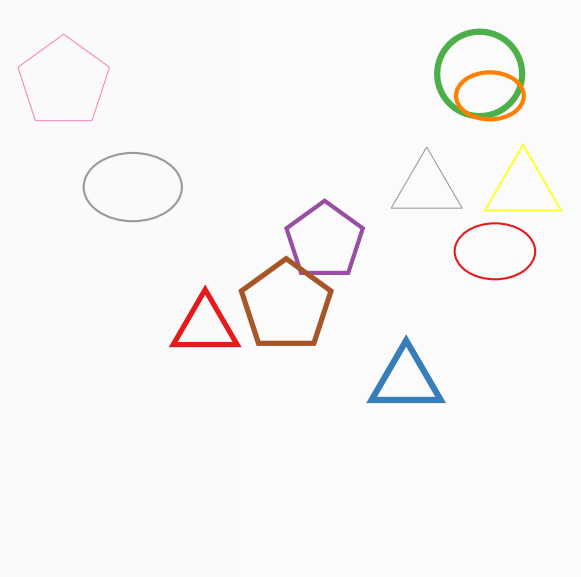[{"shape": "oval", "thickness": 1, "radius": 0.35, "center": [0.851, 0.564]}, {"shape": "triangle", "thickness": 2.5, "radius": 0.32, "center": [0.353, 0.434]}, {"shape": "triangle", "thickness": 3, "radius": 0.34, "center": [0.699, 0.341]}, {"shape": "circle", "thickness": 3, "radius": 0.37, "center": [0.825, 0.871]}, {"shape": "pentagon", "thickness": 2, "radius": 0.35, "center": [0.559, 0.582]}, {"shape": "oval", "thickness": 2, "radius": 0.29, "center": [0.843, 0.833]}, {"shape": "triangle", "thickness": 1, "radius": 0.38, "center": [0.9, 0.673]}, {"shape": "pentagon", "thickness": 2.5, "radius": 0.41, "center": [0.492, 0.47]}, {"shape": "pentagon", "thickness": 0.5, "radius": 0.41, "center": [0.11, 0.857]}, {"shape": "triangle", "thickness": 0.5, "radius": 0.35, "center": [0.734, 0.674]}, {"shape": "oval", "thickness": 1, "radius": 0.42, "center": [0.228, 0.675]}]